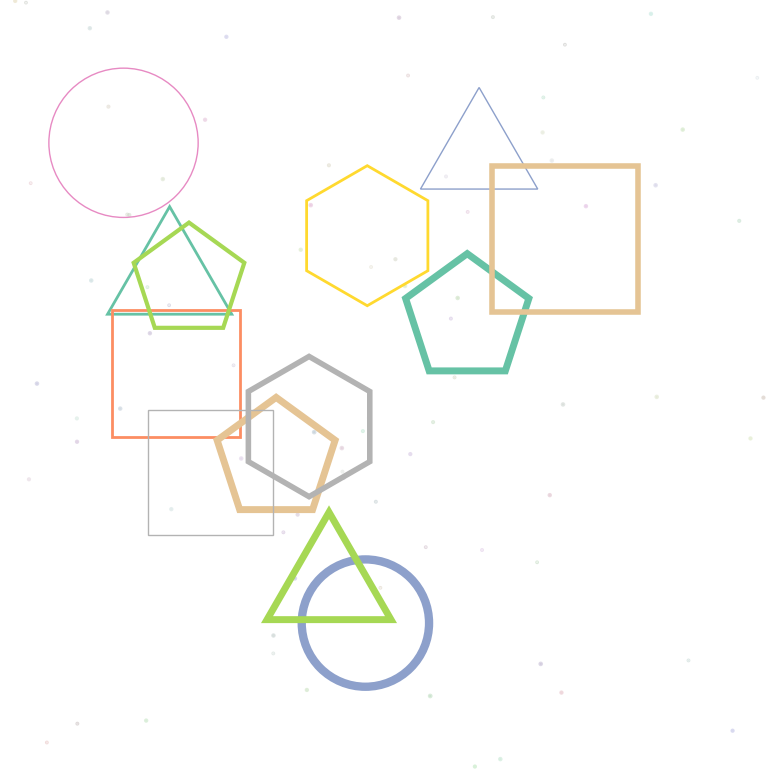[{"shape": "pentagon", "thickness": 2.5, "radius": 0.42, "center": [0.607, 0.586]}, {"shape": "triangle", "thickness": 1, "radius": 0.47, "center": [0.22, 0.639]}, {"shape": "square", "thickness": 1, "radius": 0.41, "center": [0.229, 0.515]}, {"shape": "circle", "thickness": 3, "radius": 0.41, "center": [0.475, 0.191]}, {"shape": "triangle", "thickness": 0.5, "radius": 0.44, "center": [0.622, 0.798]}, {"shape": "circle", "thickness": 0.5, "radius": 0.48, "center": [0.16, 0.815]}, {"shape": "triangle", "thickness": 2.5, "radius": 0.46, "center": [0.427, 0.242]}, {"shape": "pentagon", "thickness": 1.5, "radius": 0.38, "center": [0.245, 0.635]}, {"shape": "hexagon", "thickness": 1, "radius": 0.45, "center": [0.477, 0.694]}, {"shape": "pentagon", "thickness": 2.5, "radius": 0.4, "center": [0.359, 0.403]}, {"shape": "square", "thickness": 2, "radius": 0.47, "center": [0.734, 0.689]}, {"shape": "square", "thickness": 0.5, "radius": 0.41, "center": [0.273, 0.387]}, {"shape": "hexagon", "thickness": 2, "radius": 0.46, "center": [0.401, 0.446]}]